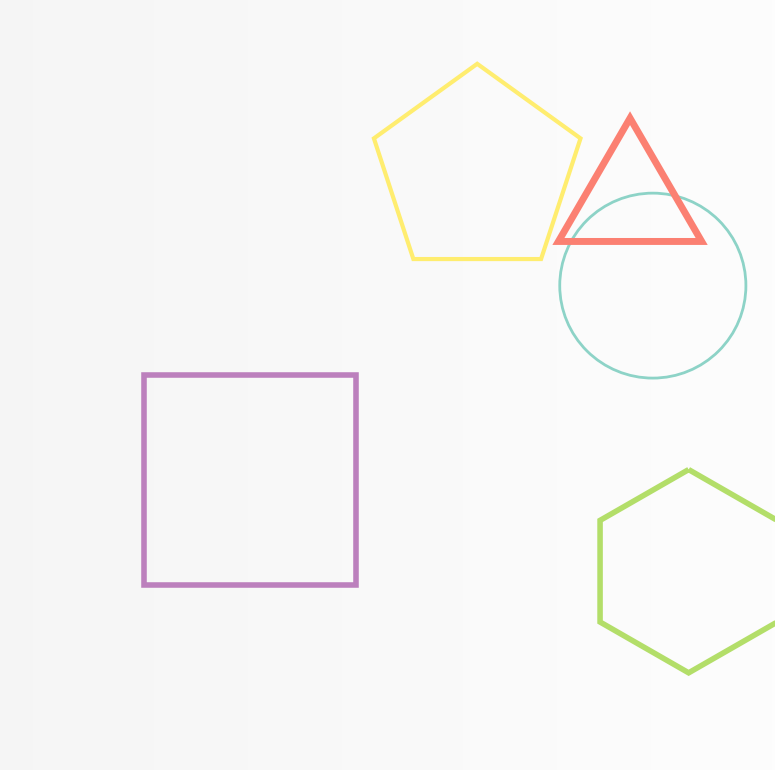[{"shape": "circle", "thickness": 1, "radius": 0.6, "center": [0.842, 0.629]}, {"shape": "triangle", "thickness": 2.5, "radius": 0.53, "center": [0.813, 0.74]}, {"shape": "hexagon", "thickness": 2, "radius": 0.66, "center": [0.889, 0.258]}, {"shape": "square", "thickness": 2, "radius": 0.68, "center": [0.322, 0.376]}, {"shape": "pentagon", "thickness": 1.5, "radius": 0.7, "center": [0.616, 0.777]}]